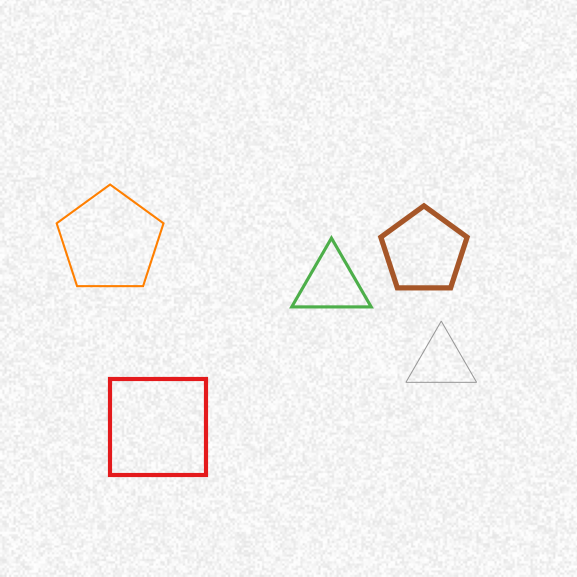[{"shape": "square", "thickness": 2, "radius": 0.42, "center": [0.273, 0.259]}, {"shape": "triangle", "thickness": 1.5, "radius": 0.4, "center": [0.574, 0.507]}, {"shape": "pentagon", "thickness": 1, "radius": 0.49, "center": [0.191, 0.582]}, {"shape": "pentagon", "thickness": 2.5, "radius": 0.39, "center": [0.734, 0.564]}, {"shape": "triangle", "thickness": 0.5, "radius": 0.35, "center": [0.764, 0.372]}]